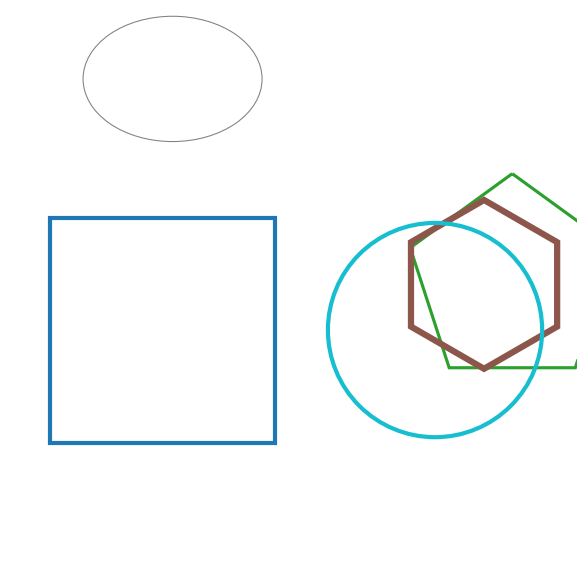[{"shape": "square", "thickness": 2, "radius": 0.97, "center": [0.281, 0.427]}, {"shape": "pentagon", "thickness": 1.5, "radius": 0.93, "center": [0.887, 0.513]}, {"shape": "hexagon", "thickness": 3, "radius": 0.73, "center": [0.838, 0.507]}, {"shape": "oval", "thickness": 0.5, "radius": 0.77, "center": [0.299, 0.862]}, {"shape": "circle", "thickness": 2, "radius": 0.93, "center": [0.753, 0.428]}]